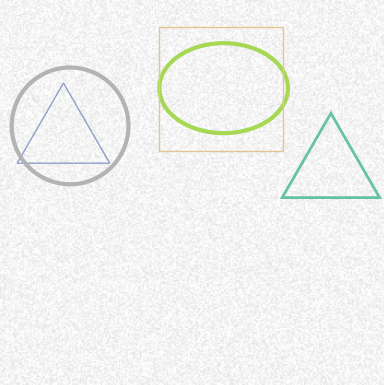[{"shape": "triangle", "thickness": 2, "radius": 0.73, "center": [0.859, 0.56]}, {"shape": "triangle", "thickness": 1, "radius": 0.69, "center": [0.165, 0.646]}, {"shape": "oval", "thickness": 3, "radius": 0.83, "center": [0.581, 0.771]}, {"shape": "square", "thickness": 1, "radius": 0.8, "center": [0.574, 0.769]}, {"shape": "circle", "thickness": 3, "radius": 0.76, "center": [0.182, 0.673]}]